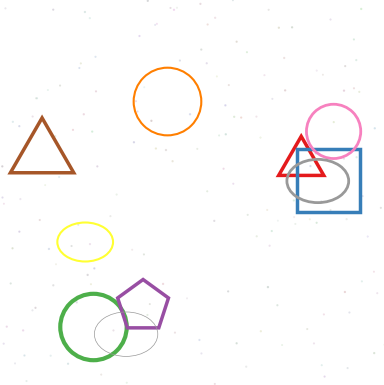[{"shape": "triangle", "thickness": 2.5, "radius": 0.34, "center": [0.782, 0.578]}, {"shape": "square", "thickness": 2.5, "radius": 0.41, "center": [0.854, 0.531]}, {"shape": "circle", "thickness": 3, "radius": 0.43, "center": [0.243, 0.151]}, {"shape": "pentagon", "thickness": 2.5, "radius": 0.35, "center": [0.372, 0.205]}, {"shape": "circle", "thickness": 1.5, "radius": 0.44, "center": [0.435, 0.736]}, {"shape": "oval", "thickness": 1.5, "radius": 0.36, "center": [0.221, 0.371]}, {"shape": "triangle", "thickness": 2.5, "radius": 0.47, "center": [0.109, 0.599]}, {"shape": "circle", "thickness": 2, "radius": 0.35, "center": [0.866, 0.659]}, {"shape": "oval", "thickness": 0.5, "radius": 0.41, "center": [0.327, 0.132]}, {"shape": "oval", "thickness": 2, "radius": 0.4, "center": [0.825, 0.53]}]